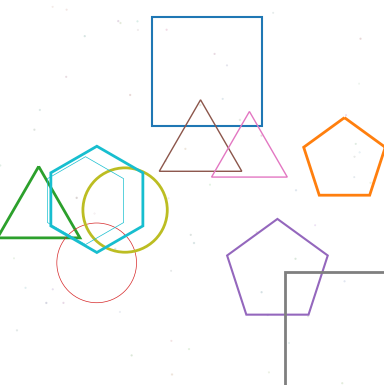[{"shape": "square", "thickness": 1.5, "radius": 0.71, "center": [0.538, 0.814]}, {"shape": "pentagon", "thickness": 2, "radius": 0.56, "center": [0.895, 0.583]}, {"shape": "triangle", "thickness": 2, "radius": 0.62, "center": [0.1, 0.444]}, {"shape": "circle", "thickness": 0.5, "radius": 0.52, "center": [0.251, 0.317]}, {"shape": "pentagon", "thickness": 1.5, "radius": 0.69, "center": [0.721, 0.294]}, {"shape": "triangle", "thickness": 1, "radius": 0.62, "center": [0.521, 0.617]}, {"shape": "triangle", "thickness": 1, "radius": 0.57, "center": [0.648, 0.597]}, {"shape": "square", "thickness": 2, "radius": 0.75, "center": [0.889, 0.145]}, {"shape": "circle", "thickness": 2, "radius": 0.55, "center": [0.325, 0.454]}, {"shape": "hexagon", "thickness": 2, "radius": 0.69, "center": [0.252, 0.482]}, {"shape": "hexagon", "thickness": 0.5, "radius": 0.57, "center": [0.222, 0.479]}]